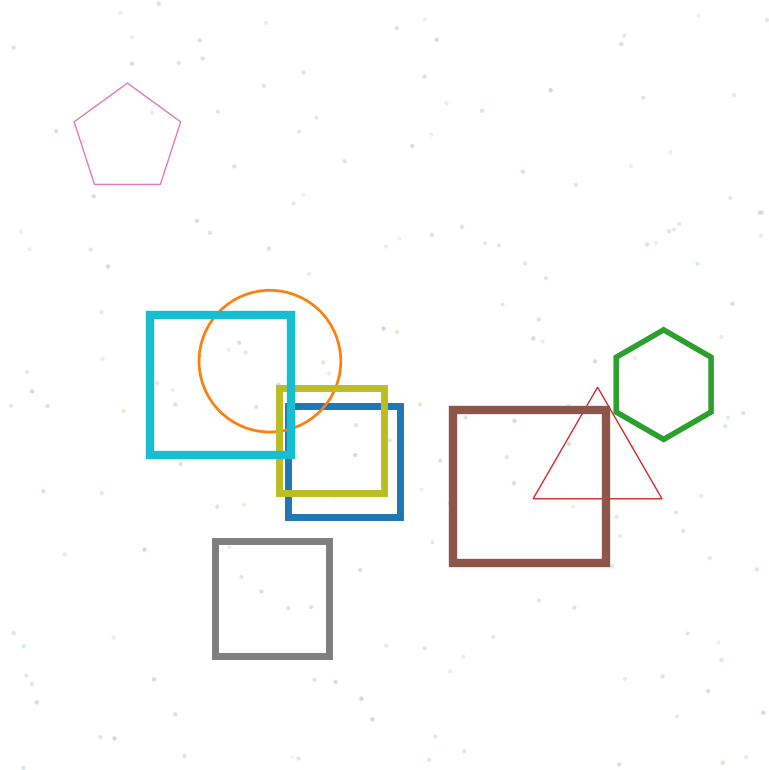[{"shape": "square", "thickness": 2.5, "radius": 0.36, "center": [0.447, 0.401]}, {"shape": "circle", "thickness": 1, "radius": 0.46, "center": [0.351, 0.531]}, {"shape": "hexagon", "thickness": 2, "radius": 0.36, "center": [0.862, 0.5]}, {"shape": "triangle", "thickness": 0.5, "radius": 0.48, "center": [0.776, 0.401]}, {"shape": "square", "thickness": 3, "radius": 0.5, "center": [0.687, 0.368]}, {"shape": "pentagon", "thickness": 0.5, "radius": 0.36, "center": [0.165, 0.819]}, {"shape": "square", "thickness": 2.5, "radius": 0.37, "center": [0.353, 0.223]}, {"shape": "square", "thickness": 2.5, "radius": 0.34, "center": [0.431, 0.427]}, {"shape": "square", "thickness": 3, "radius": 0.46, "center": [0.286, 0.5]}]